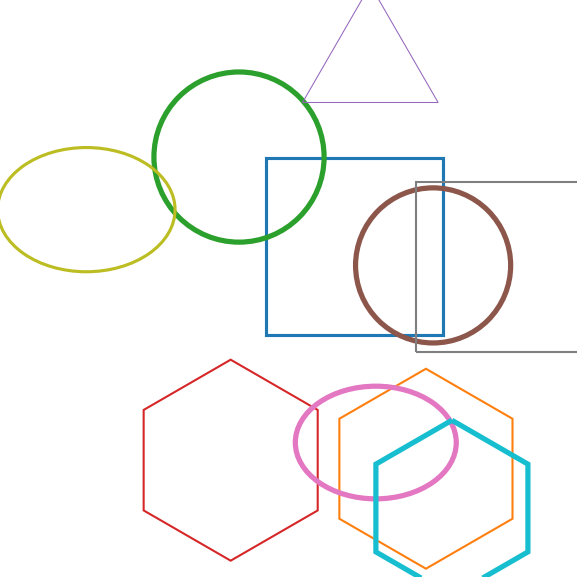[{"shape": "square", "thickness": 1.5, "radius": 0.76, "center": [0.614, 0.572]}, {"shape": "hexagon", "thickness": 1, "radius": 0.87, "center": [0.738, 0.187]}, {"shape": "circle", "thickness": 2.5, "radius": 0.74, "center": [0.414, 0.727]}, {"shape": "hexagon", "thickness": 1, "radius": 0.87, "center": [0.399, 0.202]}, {"shape": "triangle", "thickness": 0.5, "radius": 0.68, "center": [0.641, 0.889]}, {"shape": "circle", "thickness": 2.5, "radius": 0.67, "center": [0.75, 0.54]}, {"shape": "oval", "thickness": 2.5, "radius": 0.7, "center": [0.651, 0.233]}, {"shape": "square", "thickness": 1, "radius": 0.74, "center": [0.868, 0.537]}, {"shape": "oval", "thickness": 1.5, "radius": 0.77, "center": [0.15, 0.636]}, {"shape": "hexagon", "thickness": 2.5, "radius": 0.76, "center": [0.783, 0.119]}]